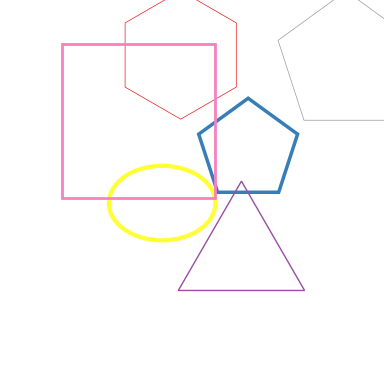[{"shape": "hexagon", "thickness": 0.5, "radius": 0.83, "center": [0.469, 0.857]}, {"shape": "pentagon", "thickness": 2.5, "radius": 0.67, "center": [0.645, 0.61]}, {"shape": "triangle", "thickness": 1, "radius": 0.95, "center": [0.627, 0.34]}, {"shape": "oval", "thickness": 3, "radius": 0.69, "center": [0.421, 0.473]}, {"shape": "square", "thickness": 2, "radius": 1.0, "center": [0.36, 0.686]}, {"shape": "pentagon", "thickness": 0.5, "radius": 0.93, "center": [0.899, 0.838]}]